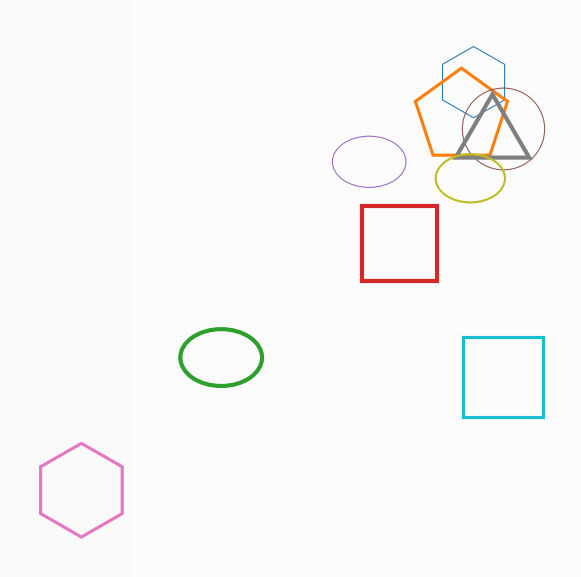[{"shape": "hexagon", "thickness": 0.5, "radius": 0.31, "center": [0.815, 0.857]}, {"shape": "pentagon", "thickness": 1.5, "radius": 0.42, "center": [0.794, 0.798]}, {"shape": "oval", "thickness": 2, "radius": 0.35, "center": [0.381, 0.38]}, {"shape": "square", "thickness": 2, "radius": 0.32, "center": [0.687, 0.578]}, {"shape": "oval", "thickness": 0.5, "radius": 0.32, "center": [0.635, 0.719]}, {"shape": "circle", "thickness": 0.5, "radius": 0.35, "center": [0.866, 0.776]}, {"shape": "hexagon", "thickness": 1.5, "radius": 0.41, "center": [0.14, 0.15]}, {"shape": "triangle", "thickness": 2, "radius": 0.37, "center": [0.847, 0.763]}, {"shape": "oval", "thickness": 1, "radius": 0.3, "center": [0.809, 0.69]}, {"shape": "square", "thickness": 1.5, "radius": 0.34, "center": [0.866, 0.346]}]